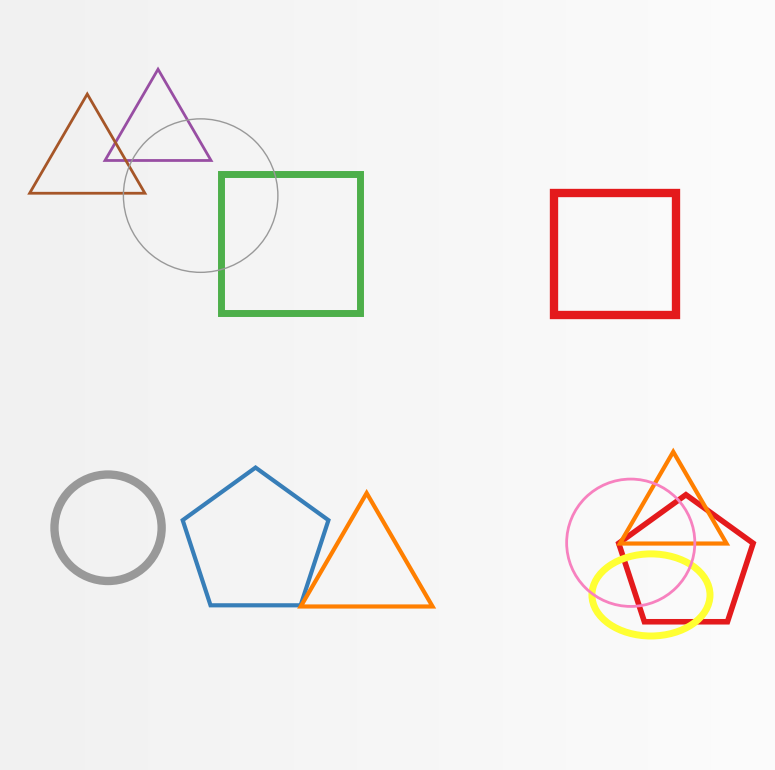[{"shape": "square", "thickness": 3, "radius": 0.39, "center": [0.793, 0.67]}, {"shape": "pentagon", "thickness": 2, "radius": 0.46, "center": [0.885, 0.266]}, {"shape": "pentagon", "thickness": 1.5, "radius": 0.49, "center": [0.33, 0.294]}, {"shape": "square", "thickness": 2.5, "radius": 0.45, "center": [0.375, 0.684]}, {"shape": "triangle", "thickness": 1, "radius": 0.39, "center": [0.204, 0.831]}, {"shape": "triangle", "thickness": 1.5, "radius": 0.49, "center": [0.473, 0.261]}, {"shape": "triangle", "thickness": 1.5, "radius": 0.4, "center": [0.869, 0.334]}, {"shape": "oval", "thickness": 2.5, "radius": 0.38, "center": [0.84, 0.227]}, {"shape": "triangle", "thickness": 1, "radius": 0.43, "center": [0.113, 0.792]}, {"shape": "circle", "thickness": 1, "radius": 0.41, "center": [0.814, 0.295]}, {"shape": "circle", "thickness": 3, "radius": 0.35, "center": [0.139, 0.315]}, {"shape": "circle", "thickness": 0.5, "radius": 0.5, "center": [0.259, 0.746]}]